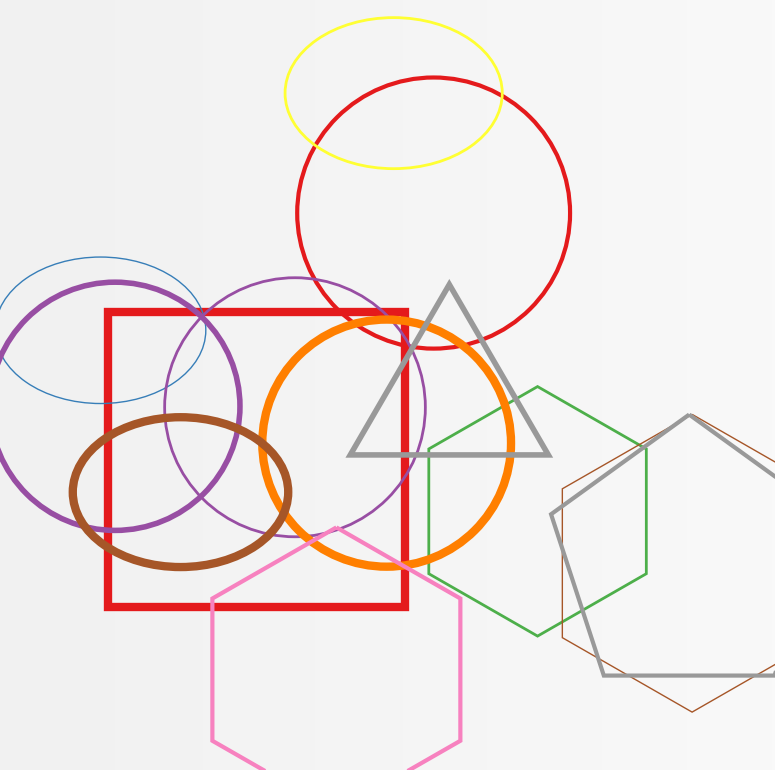[{"shape": "circle", "thickness": 1.5, "radius": 0.88, "center": [0.56, 0.723]}, {"shape": "square", "thickness": 3, "radius": 0.96, "center": [0.331, 0.403]}, {"shape": "oval", "thickness": 0.5, "radius": 0.68, "center": [0.13, 0.571]}, {"shape": "hexagon", "thickness": 1, "radius": 0.81, "center": [0.694, 0.336]}, {"shape": "circle", "thickness": 2, "radius": 0.81, "center": [0.148, 0.472]}, {"shape": "circle", "thickness": 1, "radius": 0.84, "center": [0.381, 0.471]}, {"shape": "circle", "thickness": 3, "radius": 0.8, "center": [0.499, 0.425]}, {"shape": "oval", "thickness": 1, "radius": 0.7, "center": [0.508, 0.879]}, {"shape": "oval", "thickness": 3, "radius": 0.69, "center": [0.233, 0.361]}, {"shape": "hexagon", "thickness": 0.5, "radius": 0.97, "center": [0.893, 0.269]}, {"shape": "hexagon", "thickness": 1.5, "radius": 0.92, "center": [0.434, 0.13]}, {"shape": "pentagon", "thickness": 1.5, "radius": 0.94, "center": [0.889, 0.274]}, {"shape": "triangle", "thickness": 2, "radius": 0.74, "center": [0.58, 0.483]}]